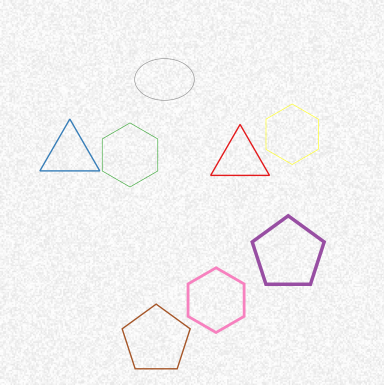[{"shape": "triangle", "thickness": 1, "radius": 0.44, "center": [0.624, 0.589]}, {"shape": "triangle", "thickness": 1, "radius": 0.45, "center": [0.181, 0.601]}, {"shape": "hexagon", "thickness": 0.5, "radius": 0.42, "center": [0.338, 0.598]}, {"shape": "pentagon", "thickness": 2.5, "radius": 0.49, "center": [0.749, 0.341]}, {"shape": "hexagon", "thickness": 0.5, "radius": 0.39, "center": [0.759, 0.651]}, {"shape": "pentagon", "thickness": 1, "radius": 0.46, "center": [0.406, 0.117]}, {"shape": "hexagon", "thickness": 2, "radius": 0.42, "center": [0.561, 0.22]}, {"shape": "oval", "thickness": 0.5, "radius": 0.39, "center": [0.427, 0.794]}]